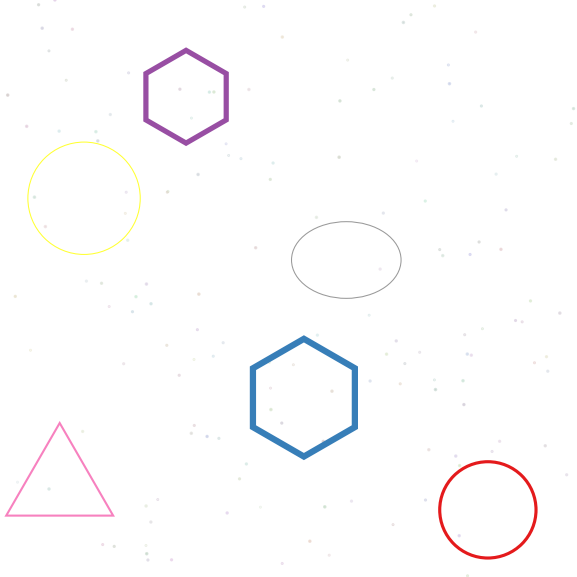[{"shape": "circle", "thickness": 1.5, "radius": 0.42, "center": [0.845, 0.116]}, {"shape": "hexagon", "thickness": 3, "radius": 0.51, "center": [0.526, 0.31]}, {"shape": "hexagon", "thickness": 2.5, "radius": 0.4, "center": [0.322, 0.832]}, {"shape": "circle", "thickness": 0.5, "radius": 0.49, "center": [0.146, 0.656]}, {"shape": "triangle", "thickness": 1, "radius": 0.53, "center": [0.103, 0.16]}, {"shape": "oval", "thickness": 0.5, "radius": 0.47, "center": [0.6, 0.549]}]